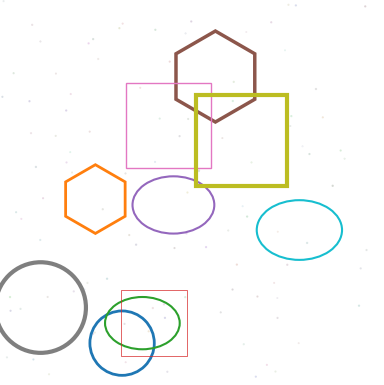[{"shape": "circle", "thickness": 2, "radius": 0.42, "center": [0.317, 0.109]}, {"shape": "hexagon", "thickness": 2, "radius": 0.45, "center": [0.248, 0.483]}, {"shape": "oval", "thickness": 1.5, "radius": 0.48, "center": [0.37, 0.161]}, {"shape": "square", "thickness": 0.5, "radius": 0.43, "center": [0.401, 0.161]}, {"shape": "oval", "thickness": 1.5, "radius": 0.53, "center": [0.45, 0.468]}, {"shape": "hexagon", "thickness": 2.5, "radius": 0.59, "center": [0.559, 0.801]}, {"shape": "square", "thickness": 1, "radius": 0.55, "center": [0.437, 0.673]}, {"shape": "circle", "thickness": 3, "radius": 0.59, "center": [0.106, 0.201]}, {"shape": "square", "thickness": 3, "radius": 0.59, "center": [0.628, 0.635]}, {"shape": "oval", "thickness": 1.5, "radius": 0.55, "center": [0.778, 0.403]}]